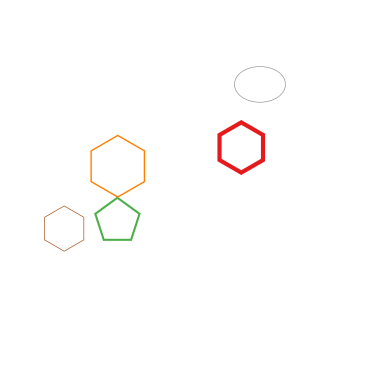[{"shape": "hexagon", "thickness": 3, "radius": 0.33, "center": [0.627, 0.617]}, {"shape": "pentagon", "thickness": 1.5, "radius": 0.3, "center": [0.305, 0.426]}, {"shape": "hexagon", "thickness": 1, "radius": 0.4, "center": [0.306, 0.568]}, {"shape": "hexagon", "thickness": 0.5, "radius": 0.29, "center": [0.167, 0.406]}, {"shape": "oval", "thickness": 0.5, "radius": 0.33, "center": [0.675, 0.781]}]